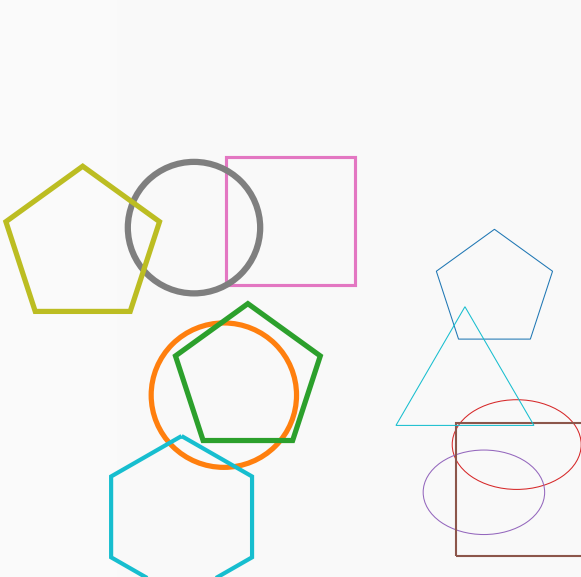[{"shape": "pentagon", "thickness": 0.5, "radius": 0.53, "center": [0.851, 0.497]}, {"shape": "circle", "thickness": 2.5, "radius": 0.63, "center": [0.385, 0.315]}, {"shape": "pentagon", "thickness": 2.5, "radius": 0.65, "center": [0.426, 0.342]}, {"shape": "oval", "thickness": 0.5, "radius": 0.55, "center": [0.889, 0.229]}, {"shape": "oval", "thickness": 0.5, "radius": 0.52, "center": [0.833, 0.147]}, {"shape": "square", "thickness": 1, "radius": 0.57, "center": [0.899, 0.151]}, {"shape": "square", "thickness": 1.5, "radius": 0.55, "center": [0.499, 0.616]}, {"shape": "circle", "thickness": 3, "radius": 0.57, "center": [0.334, 0.605]}, {"shape": "pentagon", "thickness": 2.5, "radius": 0.69, "center": [0.142, 0.572]}, {"shape": "triangle", "thickness": 0.5, "radius": 0.69, "center": [0.8, 0.331]}, {"shape": "hexagon", "thickness": 2, "radius": 0.7, "center": [0.312, 0.104]}]